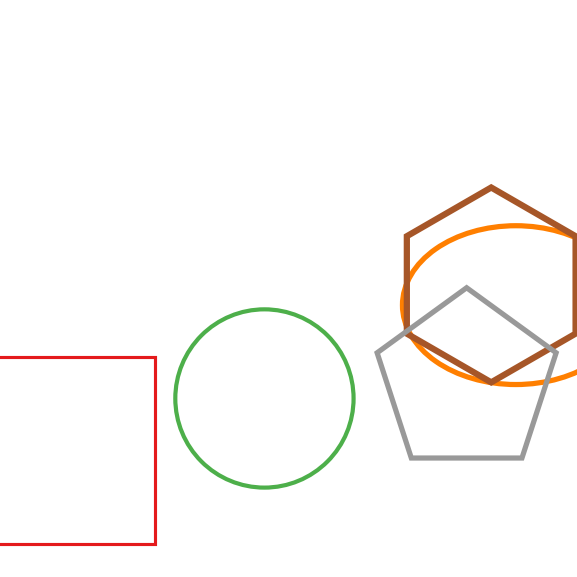[{"shape": "square", "thickness": 1.5, "radius": 0.81, "center": [0.106, 0.219]}, {"shape": "circle", "thickness": 2, "radius": 0.77, "center": [0.458, 0.309]}, {"shape": "oval", "thickness": 2.5, "radius": 0.98, "center": [0.893, 0.471]}, {"shape": "hexagon", "thickness": 3, "radius": 0.84, "center": [0.851, 0.506]}, {"shape": "pentagon", "thickness": 2.5, "radius": 0.81, "center": [0.808, 0.338]}]